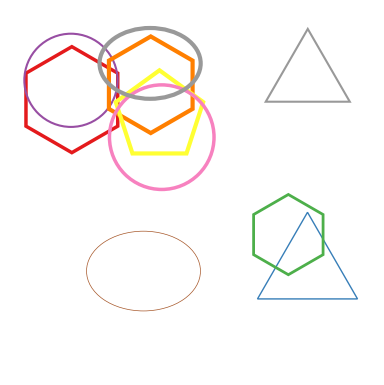[{"shape": "hexagon", "thickness": 2.5, "radius": 0.69, "center": [0.187, 0.741]}, {"shape": "triangle", "thickness": 1, "radius": 0.75, "center": [0.799, 0.299]}, {"shape": "hexagon", "thickness": 2, "radius": 0.52, "center": [0.749, 0.391]}, {"shape": "circle", "thickness": 1.5, "radius": 0.61, "center": [0.184, 0.791]}, {"shape": "hexagon", "thickness": 3, "radius": 0.63, "center": [0.392, 0.78]}, {"shape": "pentagon", "thickness": 3, "radius": 0.6, "center": [0.414, 0.698]}, {"shape": "oval", "thickness": 0.5, "radius": 0.74, "center": [0.373, 0.296]}, {"shape": "circle", "thickness": 2.5, "radius": 0.68, "center": [0.42, 0.644]}, {"shape": "oval", "thickness": 3, "radius": 0.66, "center": [0.39, 0.835]}, {"shape": "triangle", "thickness": 1.5, "radius": 0.63, "center": [0.799, 0.799]}]